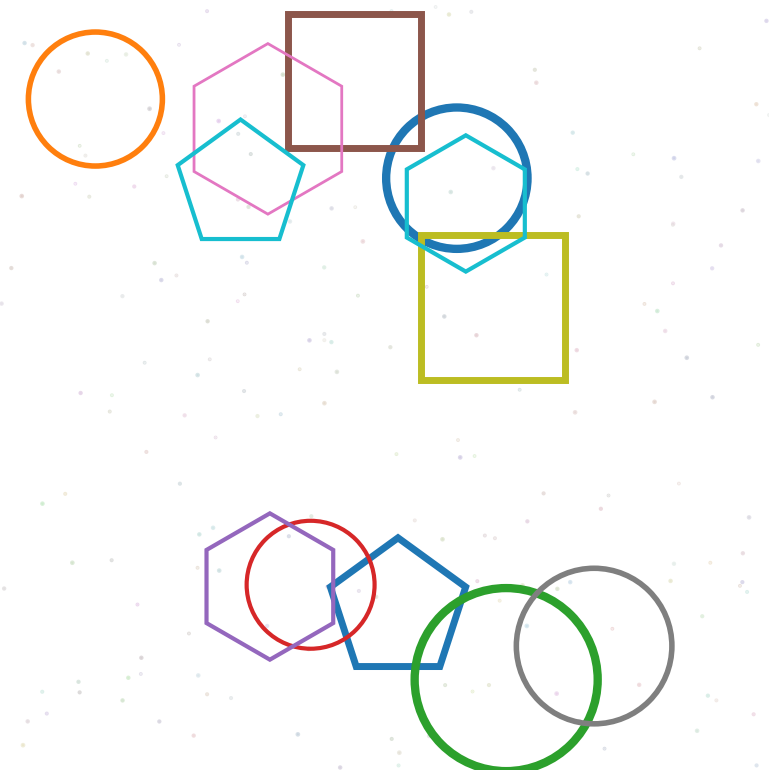[{"shape": "pentagon", "thickness": 2.5, "radius": 0.46, "center": [0.517, 0.209]}, {"shape": "circle", "thickness": 3, "radius": 0.46, "center": [0.593, 0.769]}, {"shape": "circle", "thickness": 2, "radius": 0.44, "center": [0.124, 0.871]}, {"shape": "circle", "thickness": 3, "radius": 0.59, "center": [0.657, 0.117]}, {"shape": "circle", "thickness": 1.5, "radius": 0.42, "center": [0.403, 0.241]}, {"shape": "hexagon", "thickness": 1.5, "radius": 0.48, "center": [0.35, 0.238]}, {"shape": "square", "thickness": 2.5, "radius": 0.43, "center": [0.46, 0.895]}, {"shape": "hexagon", "thickness": 1, "radius": 0.55, "center": [0.348, 0.833]}, {"shape": "circle", "thickness": 2, "radius": 0.51, "center": [0.772, 0.161]}, {"shape": "square", "thickness": 2.5, "radius": 0.47, "center": [0.64, 0.601]}, {"shape": "hexagon", "thickness": 1.5, "radius": 0.44, "center": [0.605, 0.736]}, {"shape": "pentagon", "thickness": 1.5, "radius": 0.43, "center": [0.312, 0.759]}]